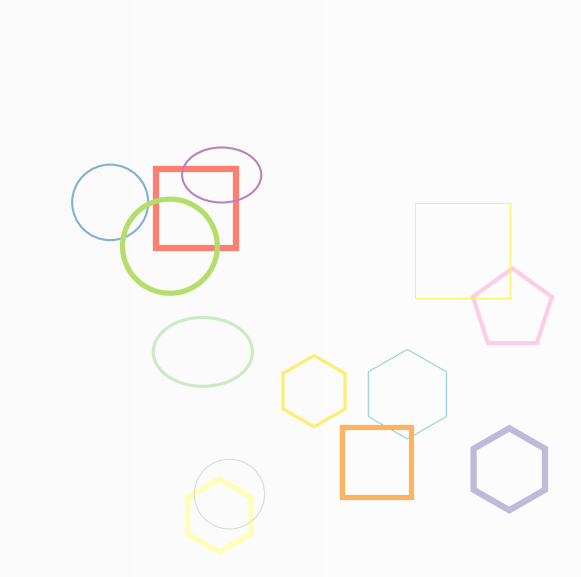[{"shape": "hexagon", "thickness": 0.5, "radius": 0.39, "center": [0.701, 0.317]}, {"shape": "hexagon", "thickness": 2.5, "radius": 0.32, "center": [0.377, 0.106]}, {"shape": "hexagon", "thickness": 3, "radius": 0.35, "center": [0.876, 0.187]}, {"shape": "square", "thickness": 3, "radius": 0.34, "center": [0.337, 0.639]}, {"shape": "circle", "thickness": 1, "radius": 0.33, "center": [0.19, 0.649]}, {"shape": "square", "thickness": 2.5, "radius": 0.3, "center": [0.648, 0.199]}, {"shape": "circle", "thickness": 2.5, "radius": 0.41, "center": [0.292, 0.573]}, {"shape": "pentagon", "thickness": 2, "radius": 0.36, "center": [0.882, 0.463]}, {"shape": "circle", "thickness": 0.5, "radius": 0.3, "center": [0.395, 0.143]}, {"shape": "oval", "thickness": 1, "radius": 0.34, "center": [0.381, 0.696]}, {"shape": "oval", "thickness": 1.5, "radius": 0.43, "center": [0.349, 0.39]}, {"shape": "hexagon", "thickness": 1.5, "radius": 0.31, "center": [0.54, 0.322]}, {"shape": "square", "thickness": 0.5, "radius": 0.41, "center": [0.796, 0.566]}]